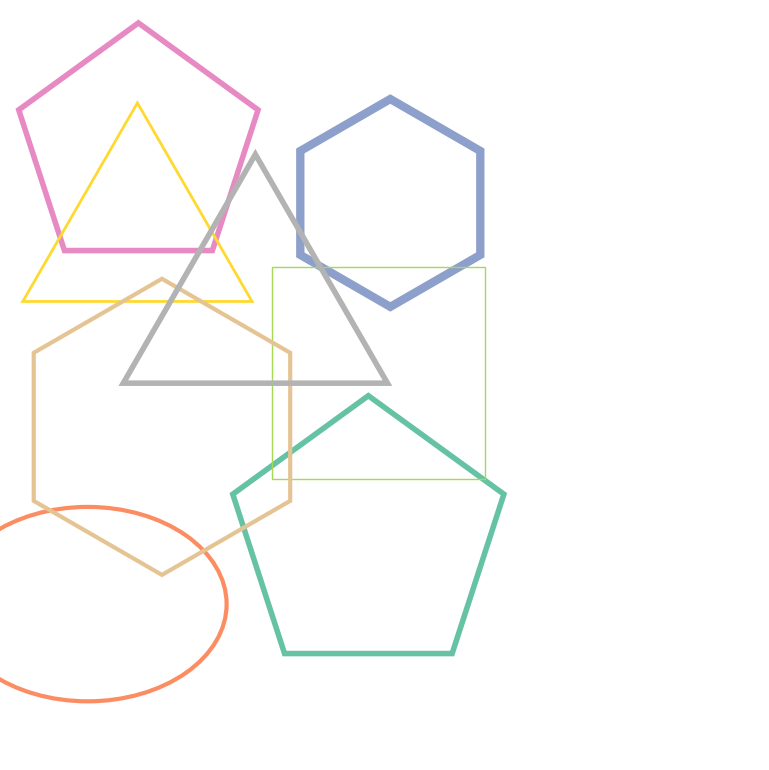[{"shape": "pentagon", "thickness": 2, "radius": 0.93, "center": [0.478, 0.301]}, {"shape": "oval", "thickness": 1.5, "radius": 0.9, "center": [0.114, 0.215]}, {"shape": "hexagon", "thickness": 3, "radius": 0.67, "center": [0.507, 0.736]}, {"shape": "pentagon", "thickness": 2, "radius": 0.82, "center": [0.18, 0.807]}, {"shape": "square", "thickness": 0.5, "radius": 0.69, "center": [0.491, 0.516]}, {"shape": "triangle", "thickness": 1, "radius": 0.86, "center": [0.178, 0.694]}, {"shape": "hexagon", "thickness": 1.5, "radius": 0.96, "center": [0.21, 0.446]}, {"shape": "triangle", "thickness": 2, "radius": 0.99, "center": [0.332, 0.601]}]